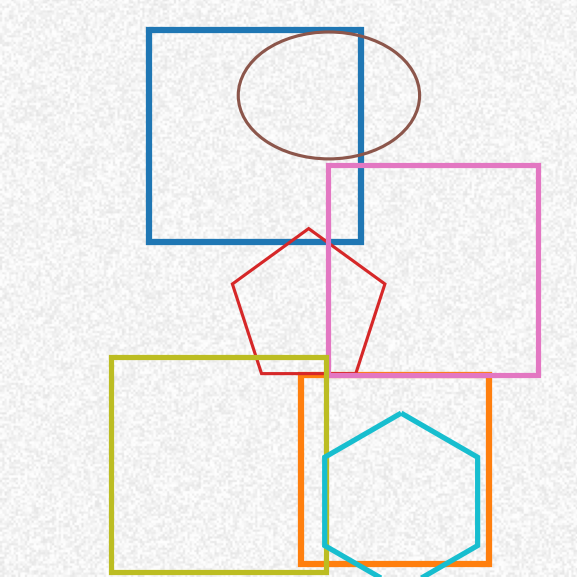[{"shape": "square", "thickness": 3, "radius": 0.92, "center": [0.442, 0.764]}, {"shape": "square", "thickness": 3, "radius": 0.81, "center": [0.683, 0.186]}, {"shape": "pentagon", "thickness": 1.5, "radius": 0.69, "center": [0.534, 0.464]}, {"shape": "oval", "thickness": 1.5, "radius": 0.78, "center": [0.57, 0.834]}, {"shape": "square", "thickness": 2.5, "radius": 0.91, "center": [0.75, 0.532]}, {"shape": "square", "thickness": 2.5, "radius": 0.93, "center": [0.379, 0.195]}, {"shape": "hexagon", "thickness": 2.5, "radius": 0.76, "center": [0.695, 0.131]}]